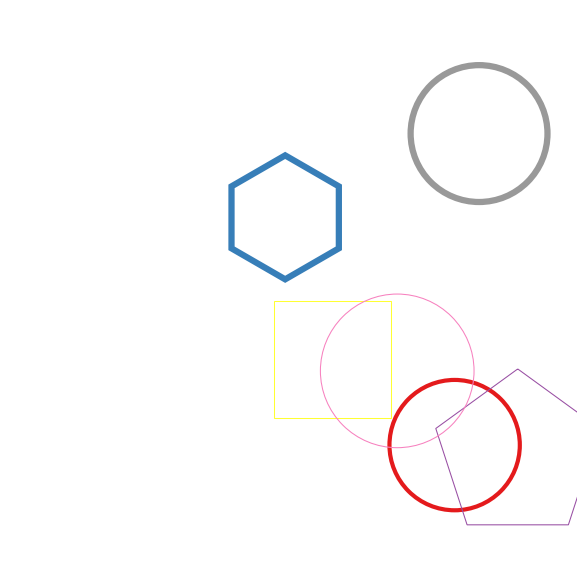[{"shape": "circle", "thickness": 2, "radius": 0.56, "center": [0.787, 0.228]}, {"shape": "hexagon", "thickness": 3, "radius": 0.54, "center": [0.494, 0.623]}, {"shape": "pentagon", "thickness": 0.5, "radius": 0.75, "center": [0.897, 0.211]}, {"shape": "square", "thickness": 0.5, "radius": 0.5, "center": [0.576, 0.377]}, {"shape": "circle", "thickness": 0.5, "radius": 0.67, "center": [0.688, 0.357]}, {"shape": "circle", "thickness": 3, "radius": 0.59, "center": [0.83, 0.768]}]